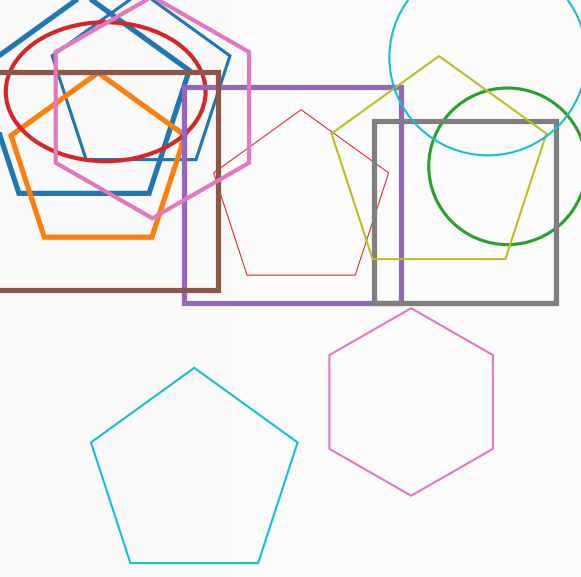[{"shape": "pentagon", "thickness": 1.5, "radius": 0.8, "center": [0.243, 0.853]}, {"shape": "pentagon", "thickness": 2.5, "radius": 0.95, "center": [0.144, 0.818]}, {"shape": "pentagon", "thickness": 2.5, "radius": 0.79, "center": [0.169, 0.716]}, {"shape": "circle", "thickness": 1.5, "radius": 0.68, "center": [0.873, 0.711]}, {"shape": "oval", "thickness": 2, "radius": 0.86, "center": [0.182, 0.84]}, {"shape": "pentagon", "thickness": 0.5, "radius": 0.79, "center": [0.518, 0.651]}, {"shape": "square", "thickness": 2.5, "radius": 0.93, "center": [0.503, 0.661]}, {"shape": "square", "thickness": 2.5, "radius": 0.94, "center": [0.186, 0.686]}, {"shape": "hexagon", "thickness": 1, "radius": 0.81, "center": [0.707, 0.303]}, {"shape": "hexagon", "thickness": 2, "radius": 0.96, "center": [0.262, 0.813]}, {"shape": "square", "thickness": 2.5, "radius": 0.79, "center": [0.8, 0.632]}, {"shape": "pentagon", "thickness": 1, "radius": 0.97, "center": [0.755, 0.708]}, {"shape": "circle", "thickness": 1, "radius": 0.85, "center": [0.839, 0.9]}, {"shape": "pentagon", "thickness": 1, "radius": 0.93, "center": [0.334, 0.175]}]